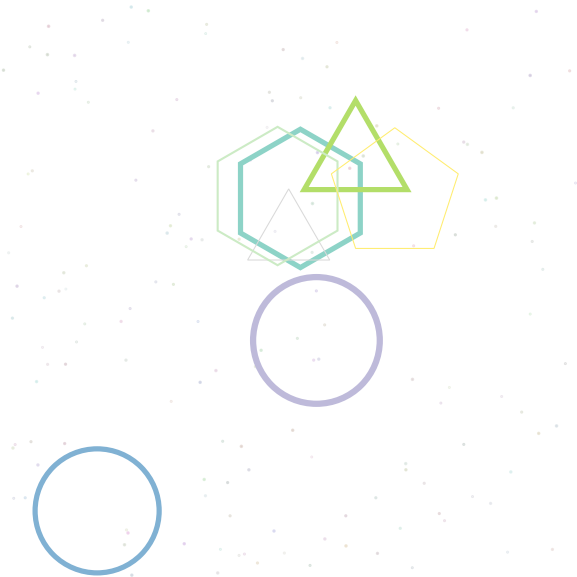[{"shape": "hexagon", "thickness": 2.5, "radius": 0.6, "center": [0.52, 0.656]}, {"shape": "circle", "thickness": 3, "radius": 0.55, "center": [0.548, 0.41]}, {"shape": "circle", "thickness": 2.5, "radius": 0.54, "center": [0.168, 0.115]}, {"shape": "triangle", "thickness": 2.5, "radius": 0.51, "center": [0.616, 0.722]}, {"shape": "triangle", "thickness": 0.5, "radius": 0.41, "center": [0.5, 0.59]}, {"shape": "hexagon", "thickness": 1, "radius": 0.6, "center": [0.481, 0.66]}, {"shape": "pentagon", "thickness": 0.5, "radius": 0.58, "center": [0.684, 0.662]}]